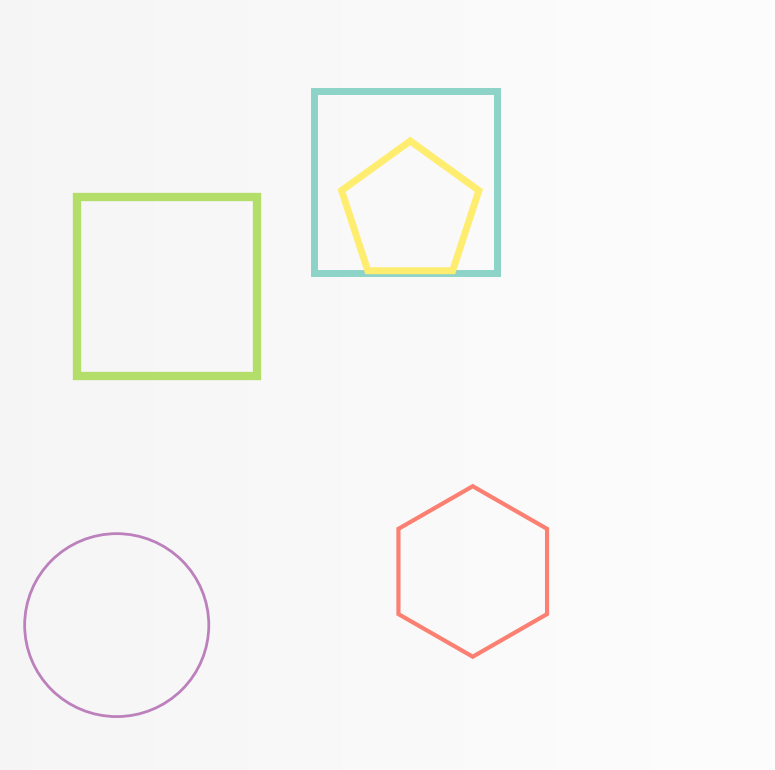[{"shape": "square", "thickness": 2.5, "radius": 0.59, "center": [0.523, 0.763]}, {"shape": "hexagon", "thickness": 1.5, "radius": 0.55, "center": [0.61, 0.258]}, {"shape": "square", "thickness": 3, "radius": 0.58, "center": [0.215, 0.628]}, {"shape": "circle", "thickness": 1, "radius": 0.59, "center": [0.151, 0.188]}, {"shape": "pentagon", "thickness": 2.5, "radius": 0.47, "center": [0.529, 0.724]}]